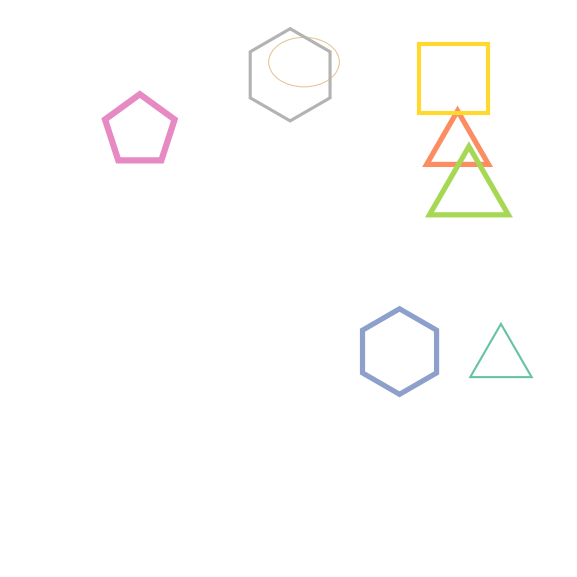[{"shape": "triangle", "thickness": 1, "radius": 0.31, "center": [0.867, 0.377]}, {"shape": "triangle", "thickness": 2.5, "radius": 0.31, "center": [0.792, 0.745]}, {"shape": "hexagon", "thickness": 2.5, "radius": 0.37, "center": [0.692, 0.39]}, {"shape": "pentagon", "thickness": 3, "radius": 0.32, "center": [0.242, 0.773]}, {"shape": "triangle", "thickness": 2.5, "radius": 0.39, "center": [0.812, 0.667]}, {"shape": "square", "thickness": 2, "radius": 0.3, "center": [0.785, 0.864]}, {"shape": "oval", "thickness": 0.5, "radius": 0.31, "center": [0.526, 0.892]}, {"shape": "hexagon", "thickness": 1.5, "radius": 0.4, "center": [0.502, 0.87]}]